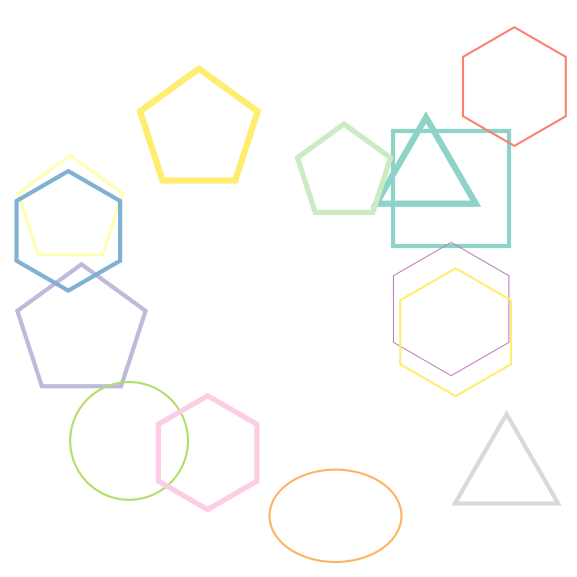[{"shape": "triangle", "thickness": 3, "radius": 0.5, "center": [0.738, 0.696]}, {"shape": "square", "thickness": 2, "radius": 0.5, "center": [0.781, 0.672]}, {"shape": "pentagon", "thickness": 1.5, "radius": 0.48, "center": [0.122, 0.635]}, {"shape": "pentagon", "thickness": 2, "radius": 0.58, "center": [0.141, 0.425]}, {"shape": "hexagon", "thickness": 1, "radius": 0.51, "center": [0.891, 0.849]}, {"shape": "hexagon", "thickness": 2, "radius": 0.52, "center": [0.118, 0.599]}, {"shape": "oval", "thickness": 1, "radius": 0.57, "center": [0.581, 0.106]}, {"shape": "circle", "thickness": 1, "radius": 0.51, "center": [0.224, 0.236]}, {"shape": "hexagon", "thickness": 2.5, "radius": 0.49, "center": [0.36, 0.215]}, {"shape": "triangle", "thickness": 2, "radius": 0.52, "center": [0.877, 0.179]}, {"shape": "hexagon", "thickness": 0.5, "radius": 0.58, "center": [0.781, 0.464]}, {"shape": "pentagon", "thickness": 2.5, "radius": 0.42, "center": [0.596, 0.7]}, {"shape": "pentagon", "thickness": 3, "radius": 0.54, "center": [0.344, 0.773]}, {"shape": "hexagon", "thickness": 1, "radius": 0.55, "center": [0.789, 0.424]}]